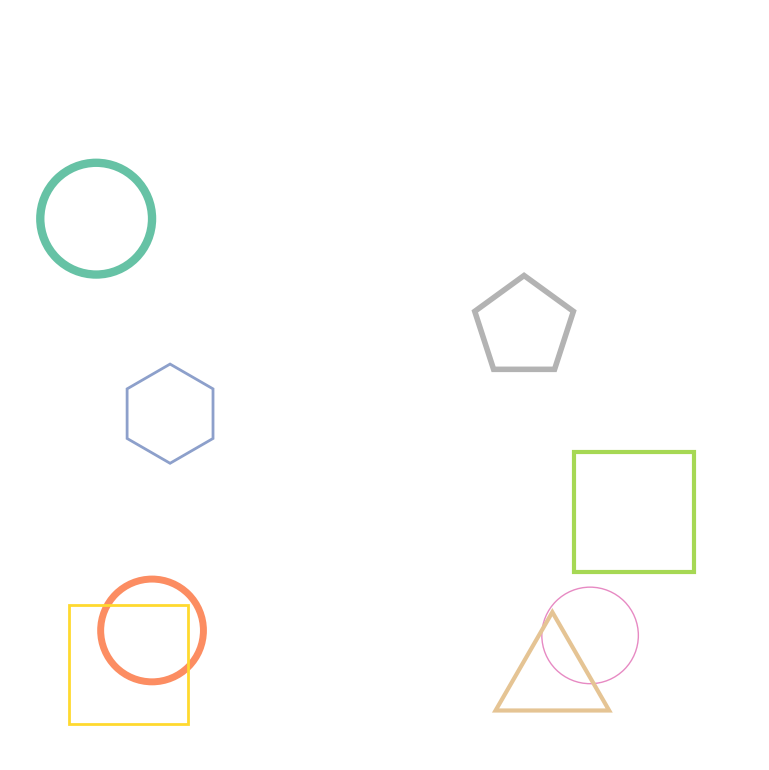[{"shape": "circle", "thickness": 3, "radius": 0.36, "center": [0.125, 0.716]}, {"shape": "circle", "thickness": 2.5, "radius": 0.33, "center": [0.197, 0.181]}, {"shape": "hexagon", "thickness": 1, "radius": 0.32, "center": [0.221, 0.463]}, {"shape": "circle", "thickness": 0.5, "radius": 0.31, "center": [0.766, 0.175]}, {"shape": "square", "thickness": 1.5, "radius": 0.39, "center": [0.823, 0.335]}, {"shape": "square", "thickness": 1, "radius": 0.39, "center": [0.167, 0.137]}, {"shape": "triangle", "thickness": 1.5, "radius": 0.43, "center": [0.717, 0.12]}, {"shape": "pentagon", "thickness": 2, "radius": 0.34, "center": [0.681, 0.575]}]